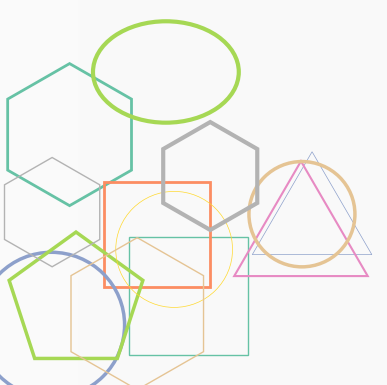[{"shape": "square", "thickness": 1, "radius": 0.77, "center": [0.485, 0.231]}, {"shape": "hexagon", "thickness": 2, "radius": 0.92, "center": [0.18, 0.65]}, {"shape": "square", "thickness": 2, "radius": 0.68, "center": [0.404, 0.392]}, {"shape": "triangle", "thickness": 0.5, "radius": 0.89, "center": [0.805, 0.428]}, {"shape": "circle", "thickness": 2.5, "radius": 0.94, "center": [0.133, 0.156]}, {"shape": "triangle", "thickness": 1.5, "radius": 0.99, "center": [0.777, 0.382]}, {"shape": "oval", "thickness": 3, "radius": 0.94, "center": [0.428, 0.813]}, {"shape": "pentagon", "thickness": 2.5, "radius": 0.91, "center": [0.196, 0.216]}, {"shape": "circle", "thickness": 0.5, "radius": 0.75, "center": [0.449, 0.352]}, {"shape": "circle", "thickness": 2.5, "radius": 0.68, "center": [0.779, 0.444]}, {"shape": "hexagon", "thickness": 1, "radius": 0.99, "center": [0.354, 0.185]}, {"shape": "hexagon", "thickness": 3, "radius": 0.7, "center": [0.543, 0.543]}, {"shape": "hexagon", "thickness": 1, "radius": 0.71, "center": [0.135, 0.449]}]